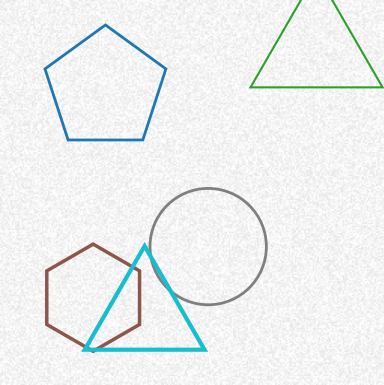[{"shape": "pentagon", "thickness": 2, "radius": 0.83, "center": [0.274, 0.77]}, {"shape": "triangle", "thickness": 1.5, "radius": 0.99, "center": [0.822, 0.872]}, {"shape": "hexagon", "thickness": 2.5, "radius": 0.7, "center": [0.242, 0.227]}, {"shape": "circle", "thickness": 2, "radius": 0.76, "center": [0.541, 0.359]}, {"shape": "triangle", "thickness": 3, "radius": 0.9, "center": [0.376, 0.181]}]